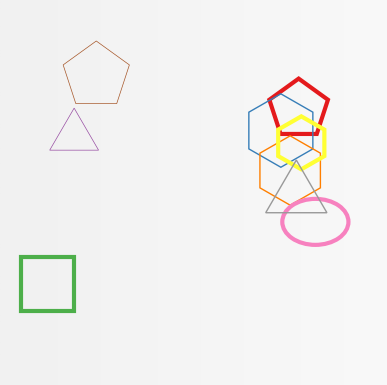[{"shape": "pentagon", "thickness": 3, "radius": 0.4, "center": [0.771, 0.716]}, {"shape": "hexagon", "thickness": 1, "radius": 0.48, "center": [0.725, 0.661]}, {"shape": "square", "thickness": 3, "radius": 0.35, "center": [0.123, 0.262]}, {"shape": "triangle", "thickness": 0.5, "radius": 0.36, "center": [0.191, 0.646]}, {"shape": "hexagon", "thickness": 1, "radius": 0.45, "center": [0.749, 0.557]}, {"shape": "hexagon", "thickness": 3, "radius": 0.34, "center": [0.778, 0.629]}, {"shape": "pentagon", "thickness": 0.5, "radius": 0.45, "center": [0.248, 0.804]}, {"shape": "oval", "thickness": 3, "radius": 0.43, "center": [0.814, 0.424]}, {"shape": "triangle", "thickness": 1, "radius": 0.46, "center": [0.765, 0.493]}]